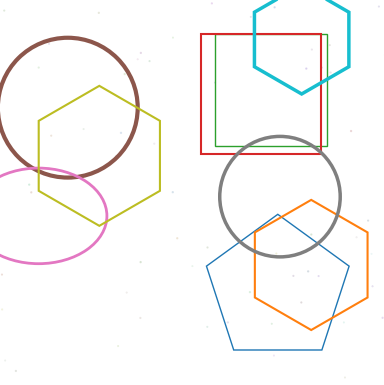[{"shape": "pentagon", "thickness": 1, "radius": 0.97, "center": [0.722, 0.249]}, {"shape": "hexagon", "thickness": 1.5, "radius": 0.85, "center": [0.808, 0.312]}, {"shape": "square", "thickness": 1, "radius": 0.73, "center": [0.705, 0.765]}, {"shape": "square", "thickness": 1.5, "radius": 0.78, "center": [0.678, 0.755]}, {"shape": "circle", "thickness": 3, "radius": 0.91, "center": [0.176, 0.72]}, {"shape": "oval", "thickness": 2, "radius": 0.89, "center": [0.1, 0.439]}, {"shape": "circle", "thickness": 2.5, "radius": 0.78, "center": [0.727, 0.489]}, {"shape": "hexagon", "thickness": 1.5, "radius": 0.91, "center": [0.258, 0.595]}, {"shape": "hexagon", "thickness": 2.5, "radius": 0.71, "center": [0.784, 0.898]}]